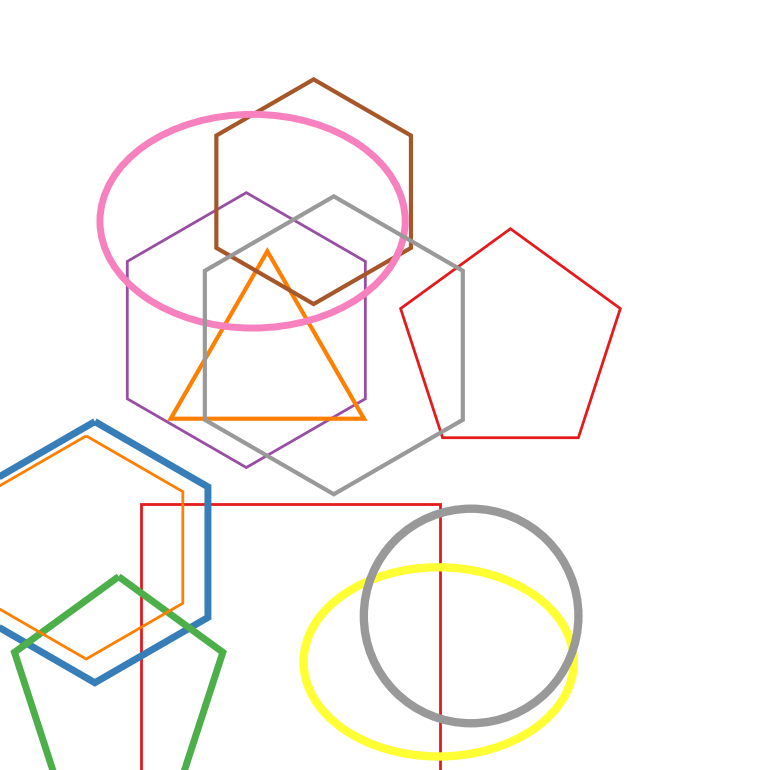[{"shape": "square", "thickness": 1, "radius": 0.97, "center": [0.377, 0.152]}, {"shape": "pentagon", "thickness": 1, "radius": 0.75, "center": [0.663, 0.553]}, {"shape": "hexagon", "thickness": 2.5, "radius": 0.85, "center": [0.123, 0.283]}, {"shape": "pentagon", "thickness": 2.5, "radius": 0.71, "center": [0.154, 0.109]}, {"shape": "hexagon", "thickness": 1, "radius": 0.89, "center": [0.32, 0.571]}, {"shape": "triangle", "thickness": 1.5, "radius": 0.72, "center": [0.347, 0.529]}, {"shape": "hexagon", "thickness": 1, "radius": 0.72, "center": [0.112, 0.289]}, {"shape": "oval", "thickness": 3, "radius": 0.88, "center": [0.57, 0.14]}, {"shape": "hexagon", "thickness": 1.5, "radius": 0.73, "center": [0.407, 0.751]}, {"shape": "oval", "thickness": 2.5, "radius": 0.99, "center": [0.328, 0.713]}, {"shape": "circle", "thickness": 3, "radius": 0.7, "center": [0.612, 0.2]}, {"shape": "hexagon", "thickness": 1.5, "radius": 0.97, "center": [0.434, 0.552]}]